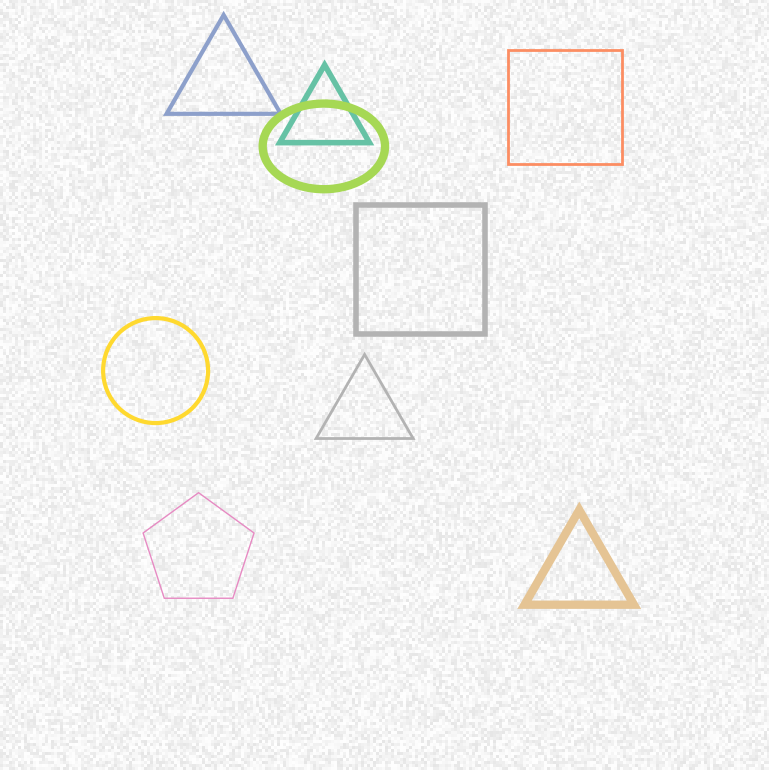[{"shape": "triangle", "thickness": 2, "radius": 0.34, "center": [0.422, 0.848]}, {"shape": "square", "thickness": 1, "radius": 0.37, "center": [0.734, 0.861]}, {"shape": "triangle", "thickness": 1.5, "radius": 0.43, "center": [0.29, 0.895]}, {"shape": "pentagon", "thickness": 0.5, "radius": 0.38, "center": [0.258, 0.284]}, {"shape": "oval", "thickness": 3, "radius": 0.4, "center": [0.421, 0.81]}, {"shape": "circle", "thickness": 1.5, "radius": 0.34, "center": [0.202, 0.519]}, {"shape": "triangle", "thickness": 3, "radius": 0.41, "center": [0.752, 0.256]}, {"shape": "square", "thickness": 2, "radius": 0.42, "center": [0.546, 0.65]}, {"shape": "triangle", "thickness": 1, "radius": 0.36, "center": [0.474, 0.467]}]